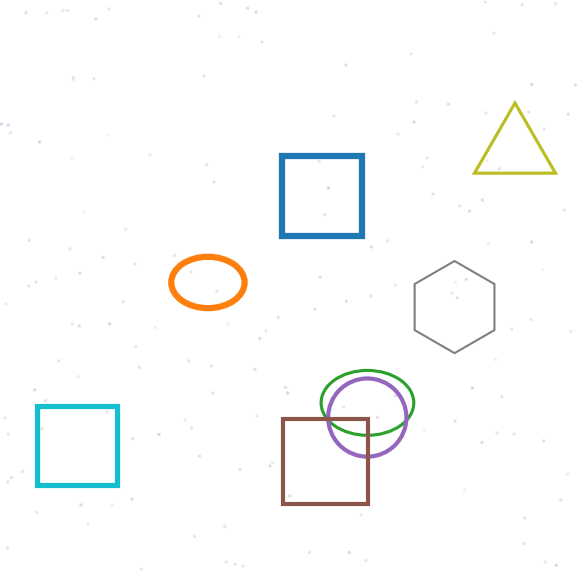[{"shape": "square", "thickness": 3, "radius": 0.35, "center": [0.557, 0.66]}, {"shape": "oval", "thickness": 3, "radius": 0.32, "center": [0.36, 0.51]}, {"shape": "oval", "thickness": 1.5, "radius": 0.4, "center": [0.636, 0.302]}, {"shape": "circle", "thickness": 2, "radius": 0.34, "center": [0.636, 0.276]}, {"shape": "square", "thickness": 2, "radius": 0.37, "center": [0.564, 0.2]}, {"shape": "hexagon", "thickness": 1, "radius": 0.4, "center": [0.787, 0.467]}, {"shape": "triangle", "thickness": 1.5, "radius": 0.41, "center": [0.892, 0.74]}, {"shape": "square", "thickness": 2.5, "radius": 0.34, "center": [0.133, 0.228]}]